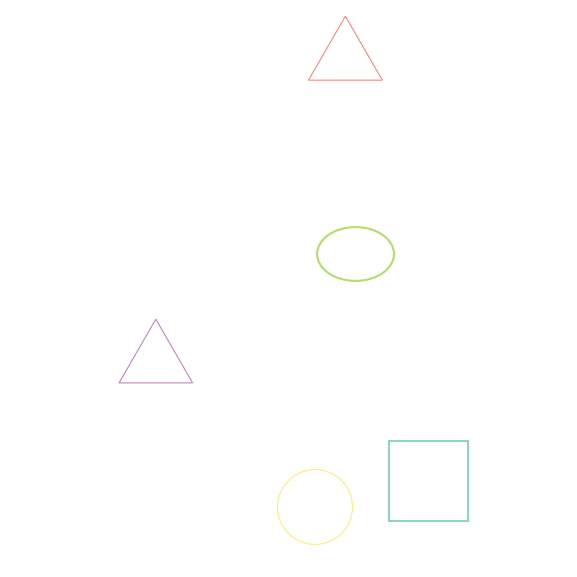[{"shape": "square", "thickness": 1, "radius": 0.34, "center": [0.742, 0.166]}, {"shape": "triangle", "thickness": 0.5, "radius": 0.37, "center": [0.598, 0.897]}, {"shape": "oval", "thickness": 1, "radius": 0.33, "center": [0.616, 0.559]}, {"shape": "triangle", "thickness": 0.5, "radius": 0.37, "center": [0.27, 0.373]}, {"shape": "circle", "thickness": 0.5, "radius": 0.32, "center": [0.545, 0.121]}]